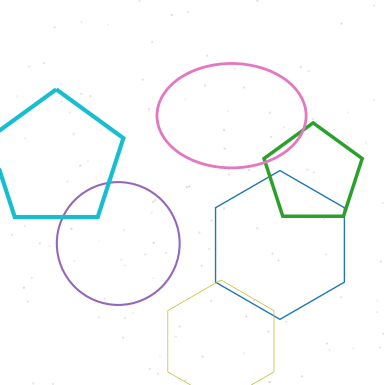[{"shape": "hexagon", "thickness": 1, "radius": 0.97, "center": [0.727, 0.364]}, {"shape": "pentagon", "thickness": 2.5, "radius": 0.67, "center": [0.813, 0.547]}, {"shape": "circle", "thickness": 1.5, "radius": 0.8, "center": [0.307, 0.367]}, {"shape": "oval", "thickness": 2, "radius": 0.97, "center": [0.601, 0.7]}, {"shape": "hexagon", "thickness": 0.5, "radius": 0.8, "center": [0.574, 0.114]}, {"shape": "pentagon", "thickness": 3, "radius": 0.92, "center": [0.146, 0.585]}]